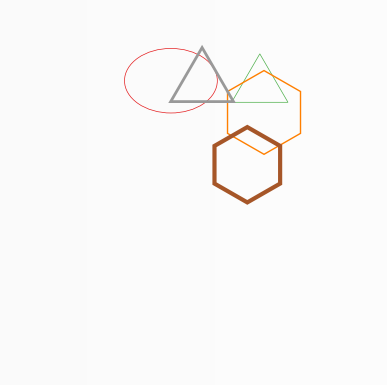[{"shape": "oval", "thickness": 0.5, "radius": 0.6, "center": [0.441, 0.79]}, {"shape": "triangle", "thickness": 0.5, "radius": 0.42, "center": [0.67, 0.776]}, {"shape": "hexagon", "thickness": 1, "radius": 0.54, "center": [0.681, 0.708]}, {"shape": "hexagon", "thickness": 3, "radius": 0.49, "center": [0.638, 0.572]}, {"shape": "triangle", "thickness": 2, "radius": 0.47, "center": [0.522, 0.783]}]